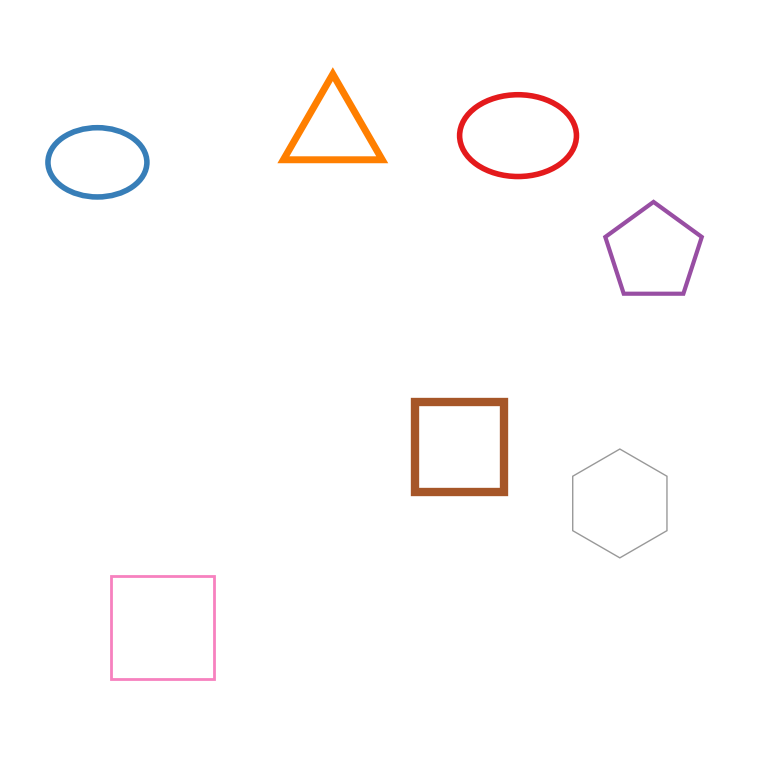[{"shape": "oval", "thickness": 2, "radius": 0.38, "center": [0.673, 0.824]}, {"shape": "oval", "thickness": 2, "radius": 0.32, "center": [0.127, 0.789]}, {"shape": "pentagon", "thickness": 1.5, "radius": 0.33, "center": [0.849, 0.672]}, {"shape": "triangle", "thickness": 2.5, "radius": 0.37, "center": [0.432, 0.83]}, {"shape": "square", "thickness": 3, "radius": 0.29, "center": [0.597, 0.419]}, {"shape": "square", "thickness": 1, "radius": 0.33, "center": [0.211, 0.185]}, {"shape": "hexagon", "thickness": 0.5, "radius": 0.35, "center": [0.805, 0.346]}]